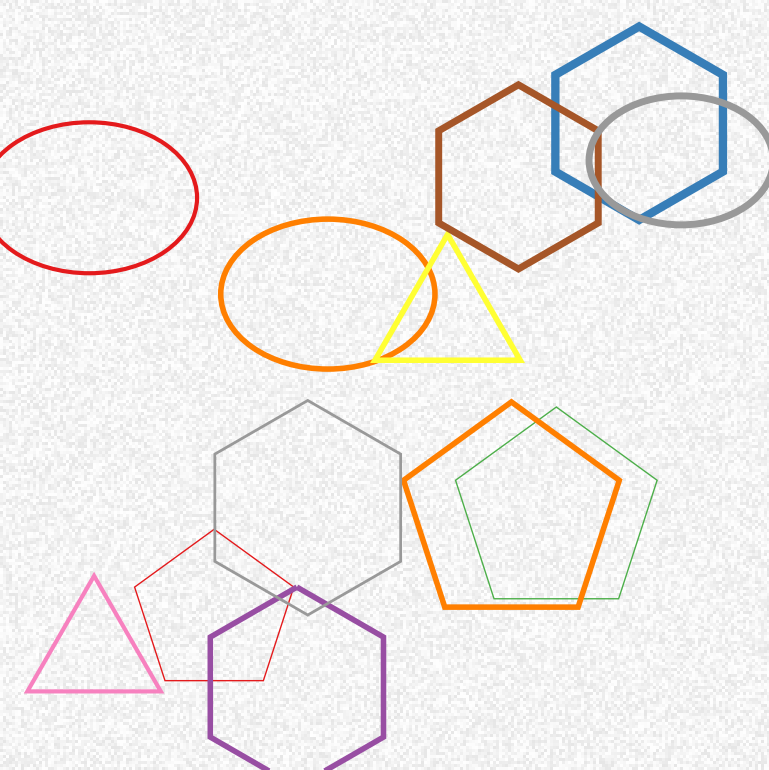[{"shape": "pentagon", "thickness": 0.5, "radius": 0.54, "center": [0.278, 0.204]}, {"shape": "oval", "thickness": 1.5, "radius": 0.7, "center": [0.116, 0.743]}, {"shape": "hexagon", "thickness": 3, "radius": 0.63, "center": [0.83, 0.84]}, {"shape": "pentagon", "thickness": 0.5, "radius": 0.69, "center": [0.723, 0.334]}, {"shape": "hexagon", "thickness": 2, "radius": 0.65, "center": [0.386, 0.108]}, {"shape": "oval", "thickness": 2, "radius": 0.7, "center": [0.426, 0.618]}, {"shape": "pentagon", "thickness": 2, "radius": 0.74, "center": [0.664, 0.331]}, {"shape": "triangle", "thickness": 2, "radius": 0.54, "center": [0.581, 0.587]}, {"shape": "hexagon", "thickness": 2.5, "radius": 0.6, "center": [0.673, 0.77]}, {"shape": "triangle", "thickness": 1.5, "radius": 0.5, "center": [0.122, 0.152]}, {"shape": "oval", "thickness": 2.5, "radius": 0.6, "center": [0.885, 0.792]}, {"shape": "hexagon", "thickness": 1, "radius": 0.7, "center": [0.4, 0.341]}]